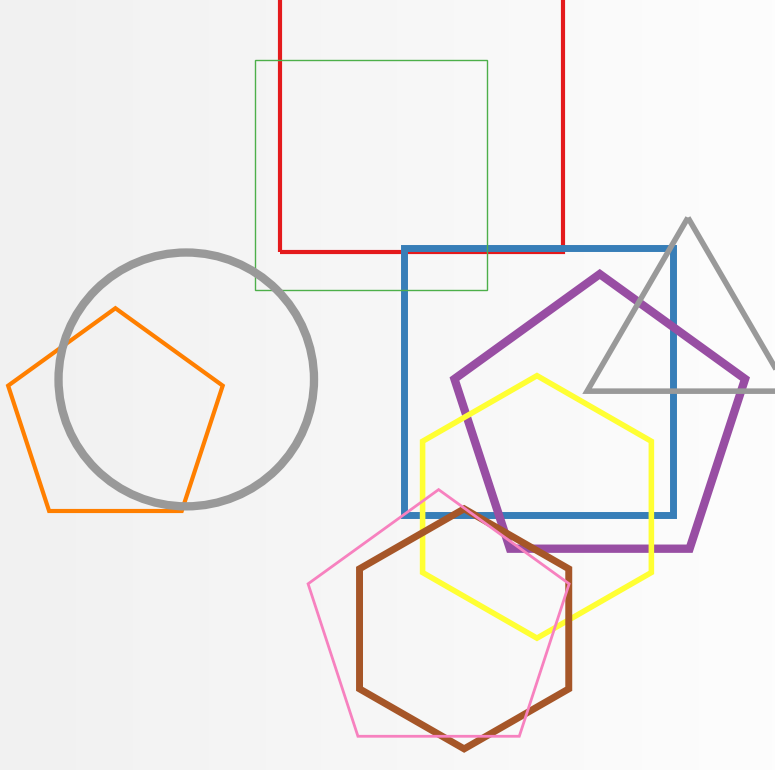[{"shape": "square", "thickness": 1.5, "radius": 0.91, "center": [0.544, 0.855]}, {"shape": "square", "thickness": 2.5, "radius": 0.87, "center": [0.694, 0.505]}, {"shape": "square", "thickness": 0.5, "radius": 0.75, "center": [0.479, 0.773]}, {"shape": "pentagon", "thickness": 3, "radius": 0.99, "center": [0.774, 0.447]}, {"shape": "pentagon", "thickness": 1.5, "radius": 0.73, "center": [0.149, 0.454]}, {"shape": "hexagon", "thickness": 2, "radius": 0.85, "center": [0.693, 0.342]}, {"shape": "hexagon", "thickness": 2.5, "radius": 0.78, "center": [0.599, 0.183]}, {"shape": "pentagon", "thickness": 1, "radius": 0.89, "center": [0.566, 0.187]}, {"shape": "triangle", "thickness": 2, "radius": 0.75, "center": [0.888, 0.567]}, {"shape": "circle", "thickness": 3, "radius": 0.82, "center": [0.24, 0.507]}]